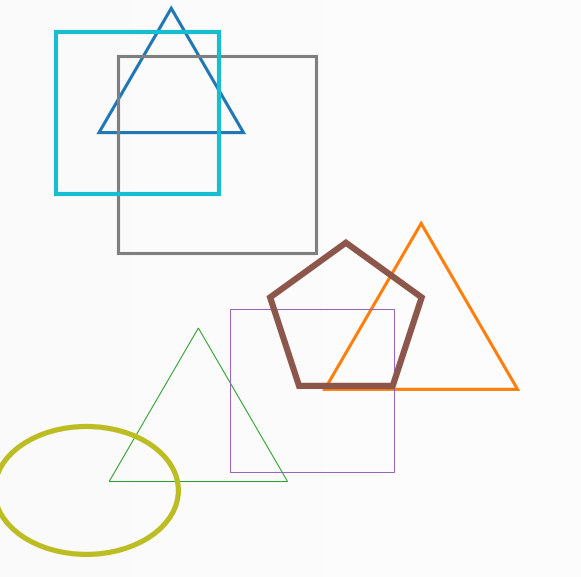[{"shape": "triangle", "thickness": 1.5, "radius": 0.72, "center": [0.295, 0.841]}, {"shape": "triangle", "thickness": 1.5, "radius": 0.96, "center": [0.725, 0.421]}, {"shape": "triangle", "thickness": 0.5, "radius": 0.89, "center": [0.341, 0.254]}, {"shape": "square", "thickness": 0.5, "radius": 0.7, "center": [0.537, 0.323]}, {"shape": "pentagon", "thickness": 3, "radius": 0.69, "center": [0.595, 0.442]}, {"shape": "square", "thickness": 1.5, "radius": 0.85, "center": [0.374, 0.732]}, {"shape": "oval", "thickness": 2.5, "radius": 0.79, "center": [0.149, 0.15]}, {"shape": "square", "thickness": 2, "radius": 0.7, "center": [0.237, 0.804]}]